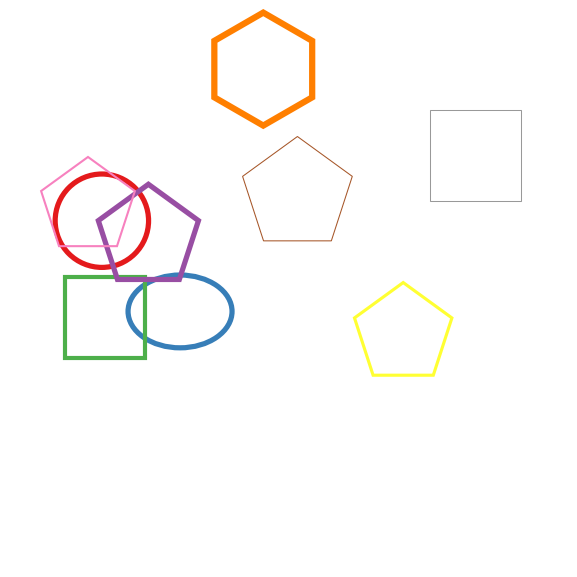[{"shape": "circle", "thickness": 2.5, "radius": 0.4, "center": [0.176, 0.617]}, {"shape": "oval", "thickness": 2.5, "radius": 0.45, "center": [0.312, 0.46]}, {"shape": "square", "thickness": 2, "radius": 0.35, "center": [0.182, 0.449]}, {"shape": "pentagon", "thickness": 2.5, "radius": 0.46, "center": [0.257, 0.589]}, {"shape": "hexagon", "thickness": 3, "radius": 0.49, "center": [0.456, 0.879]}, {"shape": "pentagon", "thickness": 1.5, "radius": 0.44, "center": [0.698, 0.421]}, {"shape": "pentagon", "thickness": 0.5, "radius": 0.5, "center": [0.515, 0.663]}, {"shape": "pentagon", "thickness": 1, "radius": 0.43, "center": [0.152, 0.642]}, {"shape": "square", "thickness": 0.5, "radius": 0.4, "center": [0.823, 0.729]}]